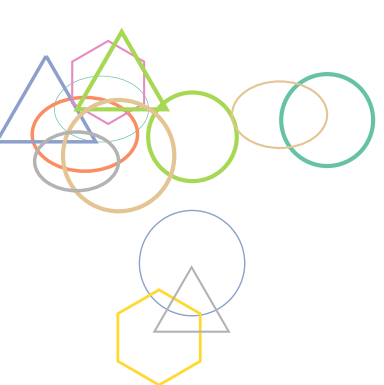[{"shape": "circle", "thickness": 3, "radius": 0.6, "center": [0.85, 0.688]}, {"shape": "oval", "thickness": 0.5, "radius": 0.61, "center": [0.264, 0.717]}, {"shape": "oval", "thickness": 2.5, "radius": 0.68, "center": [0.22, 0.651]}, {"shape": "triangle", "thickness": 2.5, "radius": 0.74, "center": [0.12, 0.706]}, {"shape": "circle", "thickness": 1, "radius": 0.68, "center": [0.499, 0.317]}, {"shape": "hexagon", "thickness": 1.5, "radius": 0.54, "center": [0.281, 0.786]}, {"shape": "triangle", "thickness": 3, "radius": 0.67, "center": [0.316, 0.783]}, {"shape": "circle", "thickness": 3, "radius": 0.58, "center": [0.5, 0.645]}, {"shape": "hexagon", "thickness": 2, "radius": 0.62, "center": [0.413, 0.124]}, {"shape": "oval", "thickness": 1.5, "radius": 0.62, "center": [0.726, 0.702]}, {"shape": "circle", "thickness": 3, "radius": 0.72, "center": [0.308, 0.596]}, {"shape": "triangle", "thickness": 1.5, "radius": 0.56, "center": [0.498, 0.194]}, {"shape": "oval", "thickness": 2.5, "radius": 0.54, "center": [0.199, 0.581]}]